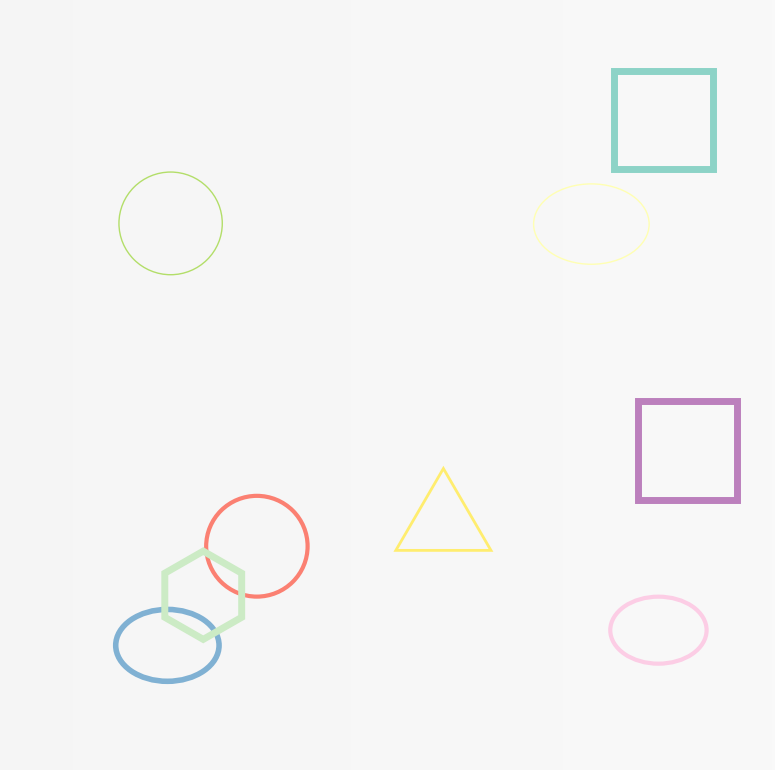[{"shape": "square", "thickness": 2.5, "radius": 0.32, "center": [0.856, 0.845]}, {"shape": "oval", "thickness": 0.5, "radius": 0.37, "center": [0.763, 0.709]}, {"shape": "circle", "thickness": 1.5, "radius": 0.33, "center": [0.331, 0.291]}, {"shape": "oval", "thickness": 2, "radius": 0.33, "center": [0.216, 0.162]}, {"shape": "circle", "thickness": 0.5, "radius": 0.33, "center": [0.22, 0.71]}, {"shape": "oval", "thickness": 1.5, "radius": 0.31, "center": [0.85, 0.182]}, {"shape": "square", "thickness": 2.5, "radius": 0.32, "center": [0.887, 0.415]}, {"shape": "hexagon", "thickness": 2.5, "radius": 0.29, "center": [0.262, 0.227]}, {"shape": "triangle", "thickness": 1, "radius": 0.35, "center": [0.572, 0.321]}]